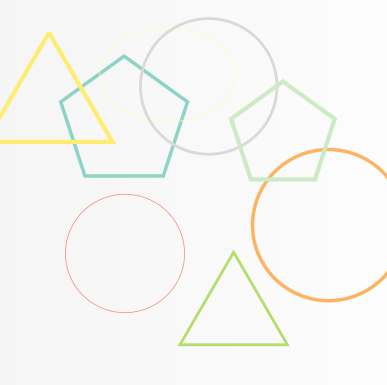[{"shape": "pentagon", "thickness": 2.5, "radius": 0.86, "center": [0.32, 0.682]}, {"shape": "oval", "thickness": 0.5, "radius": 0.88, "center": [0.433, 0.806]}, {"shape": "circle", "thickness": 0.5, "radius": 0.77, "center": [0.323, 0.342]}, {"shape": "circle", "thickness": 2.5, "radius": 0.98, "center": [0.848, 0.415]}, {"shape": "triangle", "thickness": 2, "radius": 0.8, "center": [0.603, 0.185]}, {"shape": "circle", "thickness": 2, "radius": 0.88, "center": [0.539, 0.776]}, {"shape": "pentagon", "thickness": 3, "radius": 0.7, "center": [0.73, 0.648]}, {"shape": "triangle", "thickness": 3, "radius": 0.95, "center": [0.126, 0.726]}]